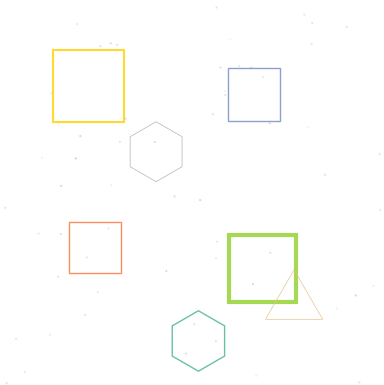[{"shape": "hexagon", "thickness": 1, "radius": 0.39, "center": [0.515, 0.114]}, {"shape": "square", "thickness": 1, "radius": 0.34, "center": [0.247, 0.357]}, {"shape": "square", "thickness": 1, "radius": 0.34, "center": [0.66, 0.755]}, {"shape": "square", "thickness": 3, "radius": 0.44, "center": [0.682, 0.302]}, {"shape": "square", "thickness": 1.5, "radius": 0.46, "center": [0.23, 0.776]}, {"shape": "triangle", "thickness": 0.5, "radius": 0.43, "center": [0.764, 0.214]}, {"shape": "hexagon", "thickness": 0.5, "radius": 0.39, "center": [0.405, 0.606]}]